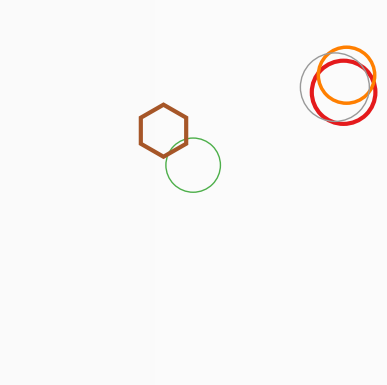[{"shape": "circle", "thickness": 3, "radius": 0.41, "center": [0.887, 0.76]}, {"shape": "circle", "thickness": 1, "radius": 0.35, "center": [0.498, 0.571]}, {"shape": "circle", "thickness": 2.5, "radius": 0.36, "center": [0.894, 0.805]}, {"shape": "hexagon", "thickness": 3, "radius": 0.34, "center": [0.422, 0.66]}, {"shape": "circle", "thickness": 1, "radius": 0.44, "center": [0.864, 0.774]}]